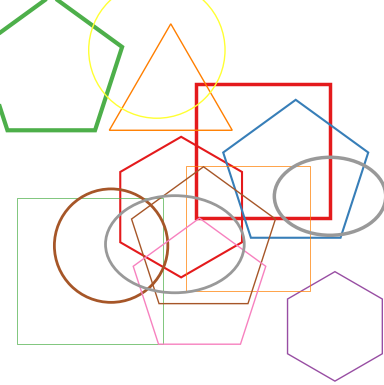[{"shape": "square", "thickness": 2.5, "radius": 0.87, "center": [0.684, 0.608]}, {"shape": "hexagon", "thickness": 1.5, "radius": 0.91, "center": [0.47, 0.462]}, {"shape": "pentagon", "thickness": 1.5, "radius": 0.99, "center": [0.768, 0.543]}, {"shape": "square", "thickness": 0.5, "radius": 0.95, "center": [0.234, 0.296]}, {"shape": "pentagon", "thickness": 3, "radius": 0.97, "center": [0.133, 0.818]}, {"shape": "hexagon", "thickness": 1, "radius": 0.71, "center": [0.87, 0.152]}, {"shape": "square", "thickness": 0.5, "radius": 0.81, "center": [0.644, 0.406]}, {"shape": "triangle", "thickness": 1, "radius": 0.92, "center": [0.444, 0.754]}, {"shape": "circle", "thickness": 1, "radius": 0.89, "center": [0.407, 0.87]}, {"shape": "pentagon", "thickness": 1, "radius": 0.98, "center": [0.529, 0.37]}, {"shape": "circle", "thickness": 2, "radius": 0.74, "center": [0.289, 0.362]}, {"shape": "pentagon", "thickness": 1, "radius": 0.9, "center": [0.518, 0.252]}, {"shape": "oval", "thickness": 2.5, "radius": 0.72, "center": [0.857, 0.49]}, {"shape": "oval", "thickness": 2, "radius": 0.9, "center": [0.454, 0.366]}]